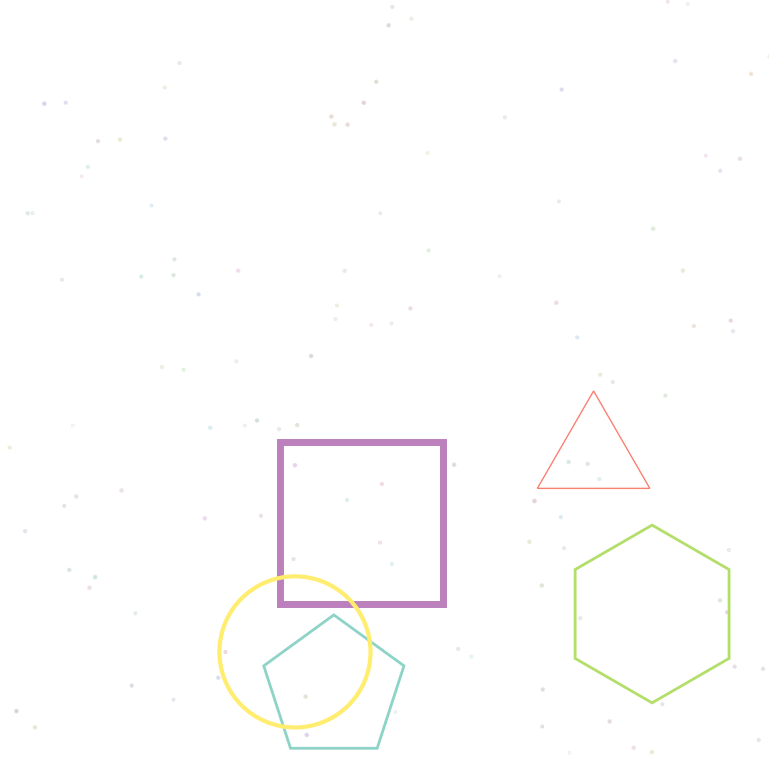[{"shape": "pentagon", "thickness": 1, "radius": 0.48, "center": [0.434, 0.106]}, {"shape": "triangle", "thickness": 0.5, "radius": 0.42, "center": [0.771, 0.408]}, {"shape": "hexagon", "thickness": 1, "radius": 0.58, "center": [0.847, 0.203]}, {"shape": "square", "thickness": 2.5, "radius": 0.53, "center": [0.469, 0.321]}, {"shape": "circle", "thickness": 1.5, "radius": 0.49, "center": [0.383, 0.153]}]